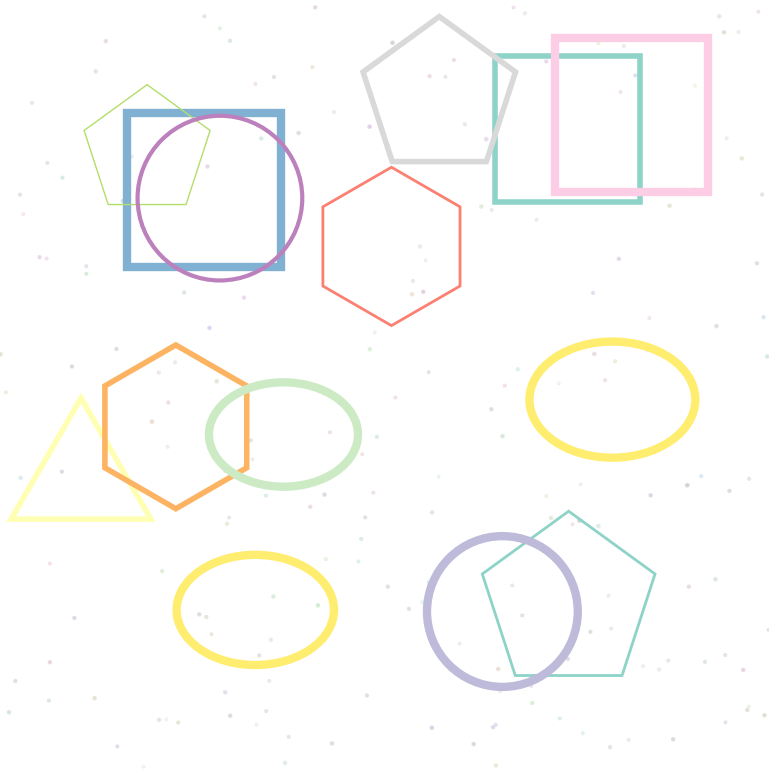[{"shape": "pentagon", "thickness": 1, "radius": 0.59, "center": [0.739, 0.218]}, {"shape": "square", "thickness": 2, "radius": 0.47, "center": [0.737, 0.832]}, {"shape": "triangle", "thickness": 2, "radius": 0.52, "center": [0.105, 0.378]}, {"shape": "circle", "thickness": 3, "radius": 0.49, "center": [0.652, 0.206]}, {"shape": "hexagon", "thickness": 1, "radius": 0.51, "center": [0.508, 0.68]}, {"shape": "square", "thickness": 3, "radius": 0.5, "center": [0.265, 0.753]}, {"shape": "hexagon", "thickness": 2, "radius": 0.53, "center": [0.228, 0.446]}, {"shape": "pentagon", "thickness": 0.5, "radius": 0.43, "center": [0.191, 0.804]}, {"shape": "square", "thickness": 3, "radius": 0.5, "center": [0.82, 0.85]}, {"shape": "pentagon", "thickness": 2, "radius": 0.52, "center": [0.571, 0.874]}, {"shape": "circle", "thickness": 1.5, "radius": 0.53, "center": [0.286, 0.743]}, {"shape": "oval", "thickness": 3, "radius": 0.48, "center": [0.368, 0.436]}, {"shape": "oval", "thickness": 3, "radius": 0.51, "center": [0.332, 0.208]}, {"shape": "oval", "thickness": 3, "radius": 0.54, "center": [0.795, 0.481]}]